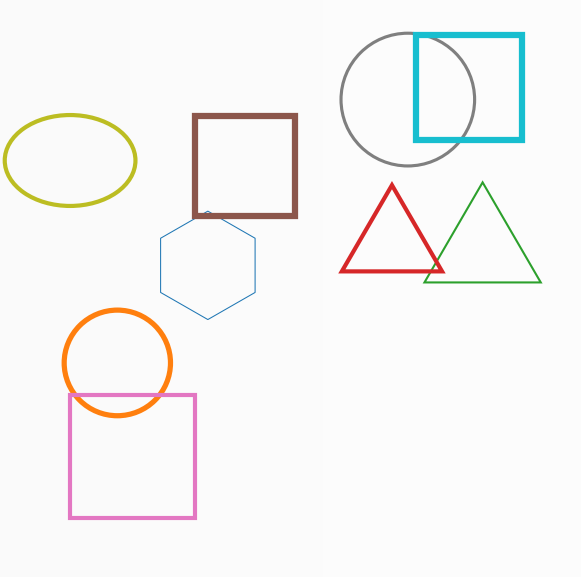[{"shape": "hexagon", "thickness": 0.5, "radius": 0.47, "center": [0.358, 0.54]}, {"shape": "circle", "thickness": 2.5, "radius": 0.46, "center": [0.202, 0.371]}, {"shape": "triangle", "thickness": 1, "radius": 0.58, "center": [0.83, 0.568]}, {"shape": "triangle", "thickness": 2, "radius": 0.5, "center": [0.674, 0.579]}, {"shape": "square", "thickness": 3, "radius": 0.43, "center": [0.422, 0.712]}, {"shape": "square", "thickness": 2, "radius": 0.54, "center": [0.227, 0.209]}, {"shape": "circle", "thickness": 1.5, "radius": 0.57, "center": [0.702, 0.827]}, {"shape": "oval", "thickness": 2, "radius": 0.56, "center": [0.121, 0.721]}, {"shape": "square", "thickness": 3, "radius": 0.45, "center": [0.807, 0.847]}]